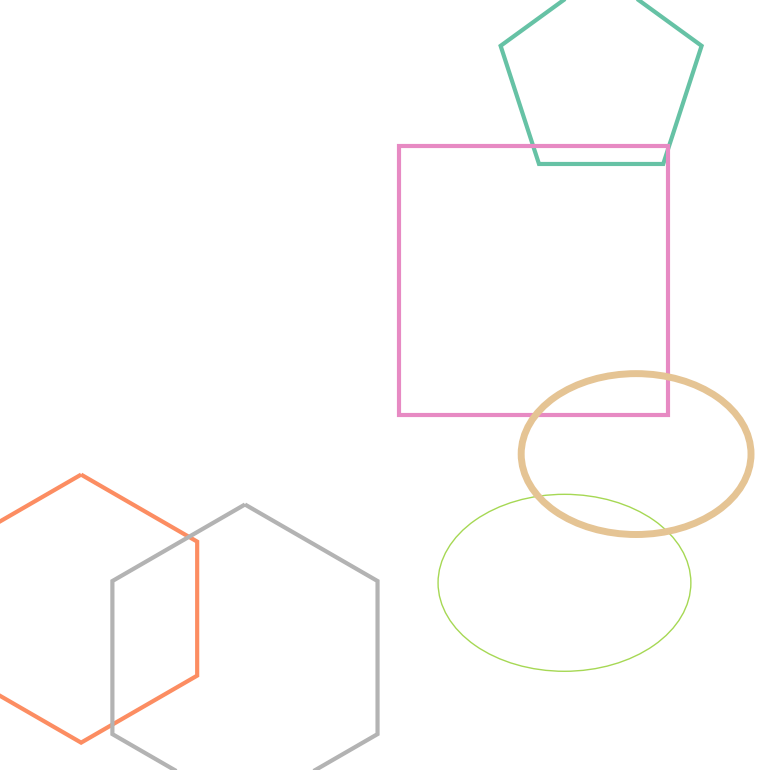[{"shape": "pentagon", "thickness": 1.5, "radius": 0.69, "center": [0.781, 0.898]}, {"shape": "hexagon", "thickness": 1.5, "radius": 0.87, "center": [0.105, 0.21]}, {"shape": "square", "thickness": 1.5, "radius": 0.87, "center": [0.693, 0.636]}, {"shape": "oval", "thickness": 0.5, "radius": 0.82, "center": [0.733, 0.243]}, {"shape": "oval", "thickness": 2.5, "radius": 0.75, "center": [0.826, 0.41]}, {"shape": "hexagon", "thickness": 1.5, "radius": 0.99, "center": [0.318, 0.146]}]